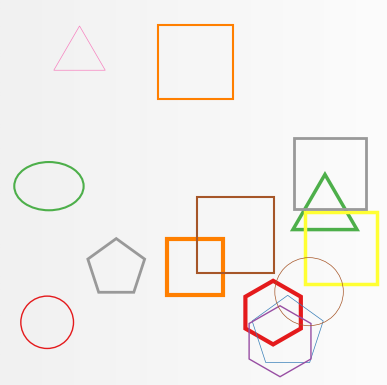[{"shape": "circle", "thickness": 1, "radius": 0.34, "center": [0.122, 0.163]}, {"shape": "hexagon", "thickness": 3, "radius": 0.41, "center": [0.705, 0.188]}, {"shape": "pentagon", "thickness": 0.5, "radius": 0.48, "center": [0.742, 0.136]}, {"shape": "oval", "thickness": 1.5, "radius": 0.45, "center": [0.126, 0.516]}, {"shape": "triangle", "thickness": 2.5, "radius": 0.48, "center": [0.839, 0.451]}, {"shape": "hexagon", "thickness": 1, "radius": 0.46, "center": [0.723, 0.114]}, {"shape": "square", "thickness": 3, "radius": 0.36, "center": [0.503, 0.306]}, {"shape": "square", "thickness": 1.5, "radius": 0.48, "center": [0.505, 0.839]}, {"shape": "square", "thickness": 2.5, "radius": 0.47, "center": [0.879, 0.355]}, {"shape": "circle", "thickness": 0.5, "radius": 0.44, "center": [0.798, 0.242]}, {"shape": "square", "thickness": 1.5, "radius": 0.49, "center": [0.608, 0.389]}, {"shape": "triangle", "thickness": 0.5, "radius": 0.38, "center": [0.205, 0.856]}, {"shape": "pentagon", "thickness": 2, "radius": 0.39, "center": [0.3, 0.303]}, {"shape": "square", "thickness": 2, "radius": 0.46, "center": [0.851, 0.549]}]